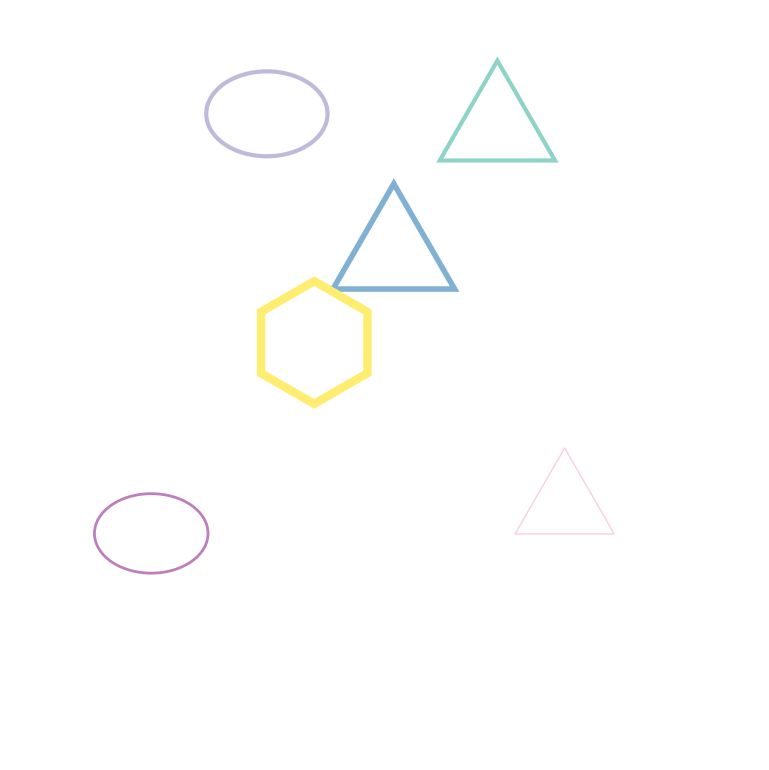[{"shape": "triangle", "thickness": 1.5, "radius": 0.43, "center": [0.646, 0.835]}, {"shape": "oval", "thickness": 1.5, "radius": 0.39, "center": [0.347, 0.852]}, {"shape": "triangle", "thickness": 2, "radius": 0.46, "center": [0.511, 0.67]}, {"shape": "triangle", "thickness": 0.5, "radius": 0.37, "center": [0.733, 0.344]}, {"shape": "oval", "thickness": 1, "radius": 0.37, "center": [0.196, 0.307]}, {"shape": "hexagon", "thickness": 3, "radius": 0.4, "center": [0.408, 0.555]}]